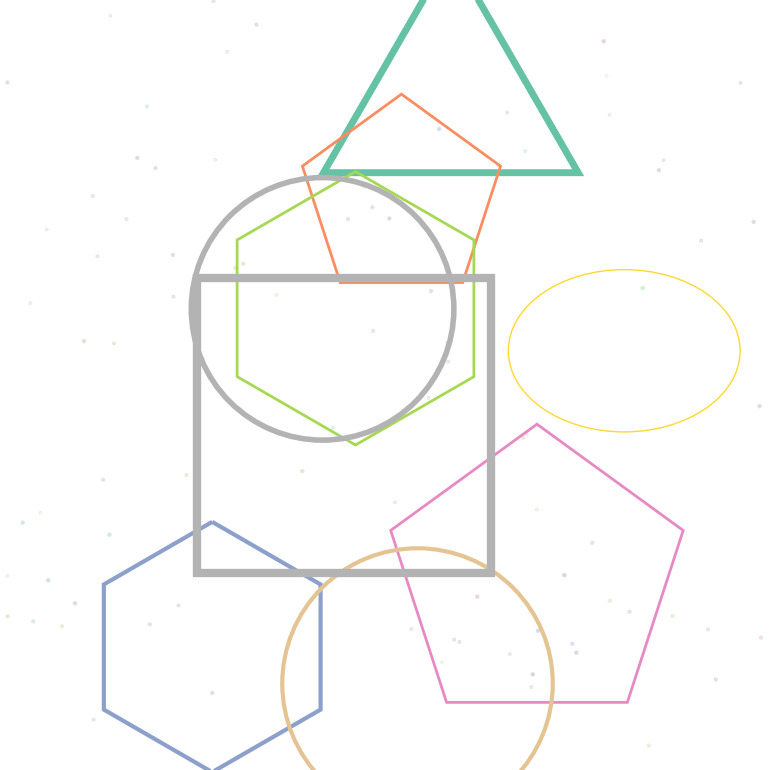[{"shape": "triangle", "thickness": 2.5, "radius": 0.95, "center": [0.586, 0.871]}, {"shape": "pentagon", "thickness": 1, "radius": 0.68, "center": [0.521, 0.742]}, {"shape": "hexagon", "thickness": 1.5, "radius": 0.81, "center": [0.276, 0.16]}, {"shape": "pentagon", "thickness": 1, "radius": 1.0, "center": [0.697, 0.249]}, {"shape": "hexagon", "thickness": 1, "radius": 0.89, "center": [0.462, 0.6]}, {"shape": "oval", "thickness": 0.5, "radius": 0.75, "center": [0.811, 0.544]}, {"shape": "circle", "thickness": 1.5, "radius": 0.88, "center": [0.542, 0.112]}, {"shape": "circle", "thickness": 2, "radius": 0.85, "center": [0.419, 0.599]}, {"shape": "square", "thickness": 3, "radius": 0.96, "center": [0.447, 0.447]}]